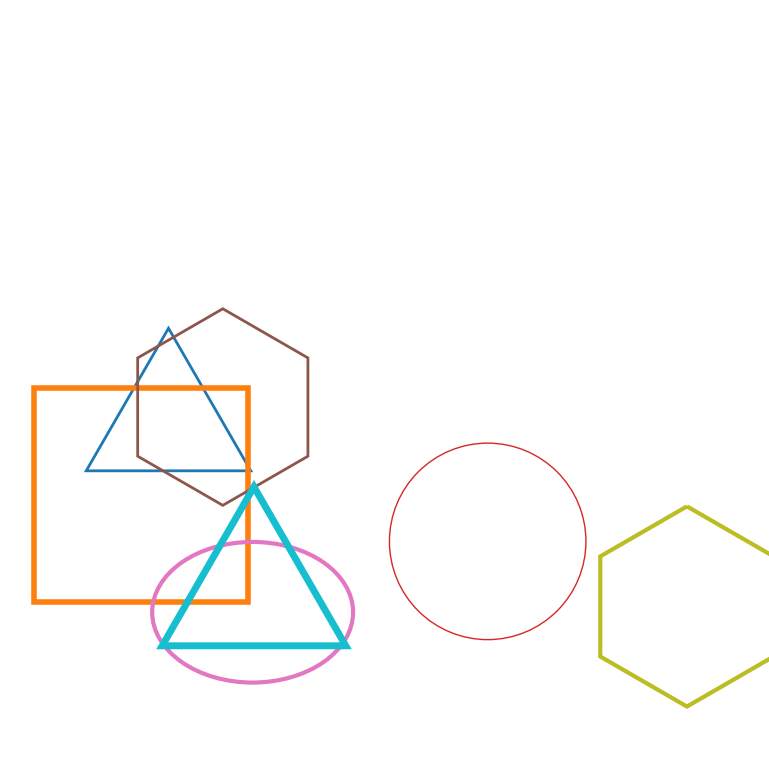[{"shape": "triangle", "thickness": 1, "radius": 0.62, "center": [0.219, 0.45]}, {"shape": "square", "thickness": 2, "radius": 0.69, "center": [0.183, 0.357]}, {"shape": "circle", "thickness": 0.5, "radius": 0.64, "center": [0.633, 0.297]}, {"shape": "hexagon", "thickness": 1, "radius": 0.64, "center": [0.289, 0.471]}, {"shape": "oval", "thickness": 1.5, "radius": 0.65, "center": [0.328, 0.205]}, {"shape": "hexagon", "thickness": 1.5, "radius": 0.65, "center": [0.892, 0.212]}, {"shape": "triangle", "thickness": 2.5, "radius": 0.69, "center": [0.33, 0.23]}]